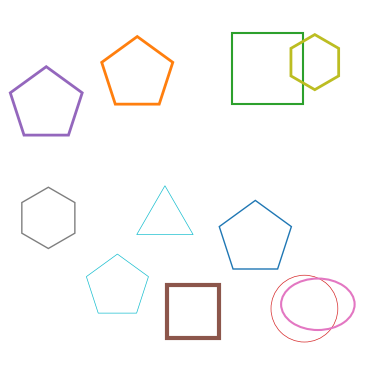[{"shape": "pentagon", "thickness": 1, "radius": 0.49, "center": [0.663, 0.381]}, {"shape": "pentagon", "thickness": 2, "radius": 0.49, "center": [0.356, 0.808]}, {"shape": "square", "thickness": 1.5, "radius": 0.46, "center": [0.694, 0.823]}, {"shape": "circle", "thickness": 0.5, "radius": 0.43, "center": [0.791, 0.198]}, {"shape": "pentagon", "thickness": 2, "radius": 0.49, "center": [0.12, 0.729]}, {"shape": "square", "thickness": 3, "radius": 0.34, "center": [0.502, 0.191]}, {"shape": "oval", "thickness": 1.5, "radius": 0.48, "center": [0.826, 0.21]}, {"shape": "hexagon", "thickness": 1, "radius": 0.4, "center": [0.126, 0.434]}, {"shape": "hexagon", "thickness": 2, "radius": 0.36, "center": [0.818, 0.839]}, {"shape": "triangle", "thickness": 0.5, "radius": 0.42, "center": [0.428, 0.433]}, {"shape": "pentagon", "thickness": 0.5, "radius": 0.42, "center": [0.305, 0.255]}]